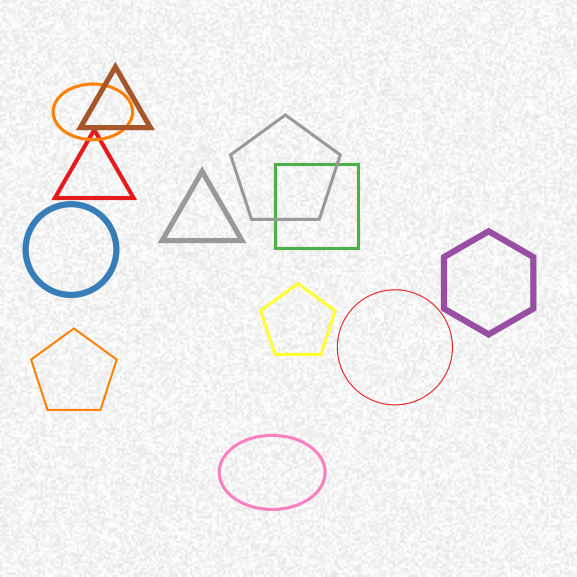[{"shape": "circle", "thickness": 0.5, "radius": 0.5, "center": [0.684, 0.398]}, {"shape": "triangle", "thickness": 2, "radius": 0.39, "center": [0.163, 0.696]}, {"shape": "circle", "thickness": 3, "radius": 0.39, "center": [0.123, 0.567]}, {"shape": "square", "thickness": 1.5, "radius": 0.36, "center": [0.548, 0.643]}, {"shape": "hexagon", "thickness": 3, "radius": 0.45, "center": [0.846, 0.509]}, {"shape": "oval", "thickness": 1.5, "radius": 0.34, "center": [0.161, 0.805]}, {"shape": "pentagon", "thickness": 1, "radius": 0.39, "center": [0.128, 0.352]}, {"shape": "pentagon", "thickness": 1.5, "radius": 0.34, "center": [0.516, 0.44]}, {"shape": "triangle", "thickness": 2.5, "radius": 0.35, "center": [0.2, 0.813]}, {"shape": "oval", "thickness": 1.5, "radius": 0.46, "center": [0.471, 0.181]}, {"shape": "pentagon", "thickness": 1.5, "radius": 0.5, "center": [0.494, 0.7]}, {"shape": "triangle", "thickness": 2.5, "radius": 0.4, "center": [0.35, 0.623]}]